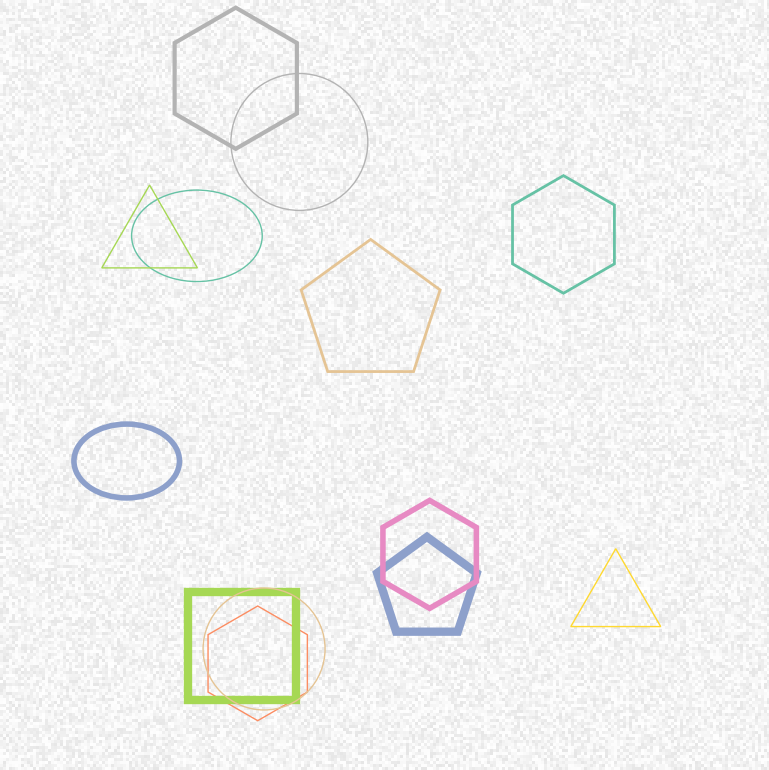[{"shape": "oval", "thickness": 0.5, "radius": 0.42, "center": [0.256, 0.694]}, {"shape": "hexagon", "thickness": 1, "radius": 0.38, "center": [0.732, 0.696]}, {"shape": "hexagon", "thickness": 0.5, "radius": 0.37, "center": [0.335, 0.139]}, {"shape": "oval", "thickness": 2, "radius": 0.34, "center": [0.165, 0.401]}, {"shape": "pentagon", "thickness": 3, "radius": 0.34, "center": [0.554, 0.235]}, {"shape": "hexagon", "thickness": 2, "radius": 0.35, "center": [0.558, 0.28]}, {"shape": "square", "thickness": 3, "radius": 0.35, "center": [0.315, 0.161]}, {"shape": "triangle", "thickness": 0.5, "radius": 0.36, "center": [0.194, 0.688]}, {"shape": "triangle", "thickness": 0.5, "radius": 0.34, "center": [0.8, 0.22]}, {"shape": "circle", "thickness": 0.5, "radius": 0.4, "center": [0.343, 0.157]}, {"shape": "pentagon", "thickness": 1, "radius": 0.47, "center": [0.481, 0.594]}, {"shape": "circle", "thickness": 0.5, "radius": 0.44, "center": [0.389, 0.816]}, {"shape": "hexagon", "thickness": 1.5, "radius": 0.46, "center": [0.306, 0.898]}]